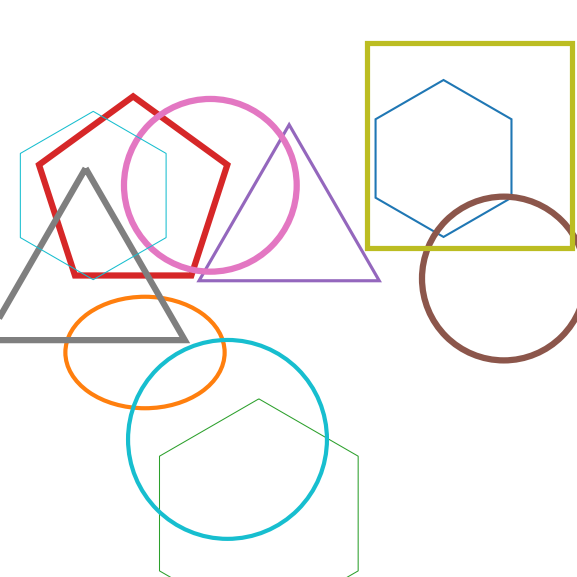[{"shape": "hexagon", "thickness": 1, "radius": 0.68, "center": [0.768, 0.725]}, {"shape": "oval", "thickness": 2, "radius": 0.69, "center": [0.251, 0.389]}, {"shape": "hexagon", "thickness": 0.5, "radius": 0.99, "center": [0.448, 0.11]}, {"shape": "pentagon", "thickness": 3, "radius": 0.86, "center": [0.231, 0.661]}, {"shape": "triangle", "thickness": 1.5, "radius": 0.9, "center": [0.501, 0.603]}, {"shape": "circle", "thickness": 3, "radius": 0.71, "center": [0.873, 0.517]}, {"shape": "circle", "thickness": 3, "radius": 0.75, "center": [0.364, 0.678]}, {"shape": "triangle", "thickness": 3, "radius": 0.99, "center": [0.148, 0.509]}, {"shape": "square", "thickness": 2.5, "radius": 0.89, "center": [0.814, 0.747]}, {"shape": "circle", "thickness": 2, "radius": 0.86, "center": [0.394, 0.238]}, {"shape": "hexagon", "thickness": 0.5, "radius": 0.73, "center": [0.161, 0.661]}]